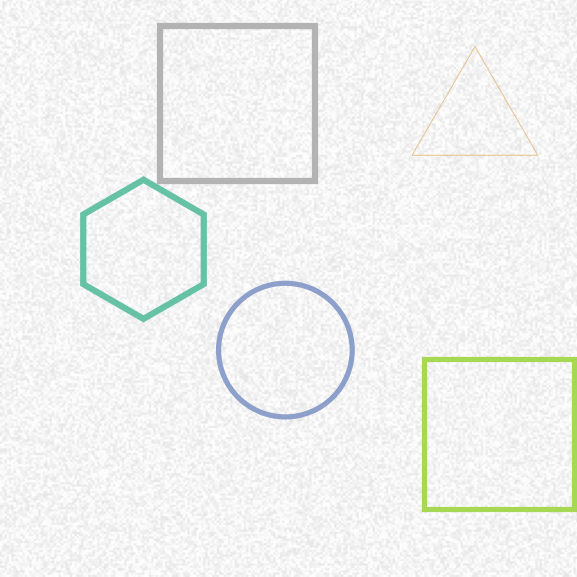[{"shape": "hexagon", "thickness": 3, "radius": 0.6, "center": [0.248, 0.567]}, {"shape": "circle", "thickness": 2.5, "radius": 0.58, "center": [0.494, 0.393]}, {"shape": "square", "thickness": 2.5, "radius": 0.65, "center": [0.865, 0.248]}, {"shape": "triangle", "thickness": 0.5, "radius": 0.63, "center": [0.822, 0.793]}, {"shape": "square", "thickness": 3, "radius": 0.67, "center": [0.411, 0.82]}]